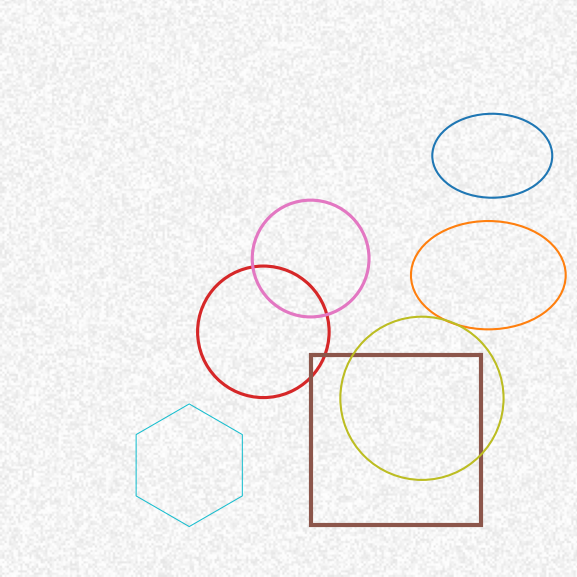[{"shape": "oval", "thickness": 1, "radius": 0.52, "center": [0.852, 0.729]}, {"shape": "oval", "thickness": 1, "radius": 0.67, "center": [0.846, 0.523]}, {"shape": "circle", "thickness": 1.5, "radius": 0.57, "center": [0.456, 0.425]}, {"shape": "square", "thickness": 2, "radius": 0.74, "center": [0.686, 0.238]}, {"shape": "circle", "thickness": 1.5, "radius": 0.51, "center": [0.538, 0.551]}, {"shape": "circle", "thickness": 1, "radius": 0.71, "center": [0.731, 0.309]}, {"shape": "hexagon", "thickness": 0.5, "radius": 0.53, "center": [0.328, 0.193]}]